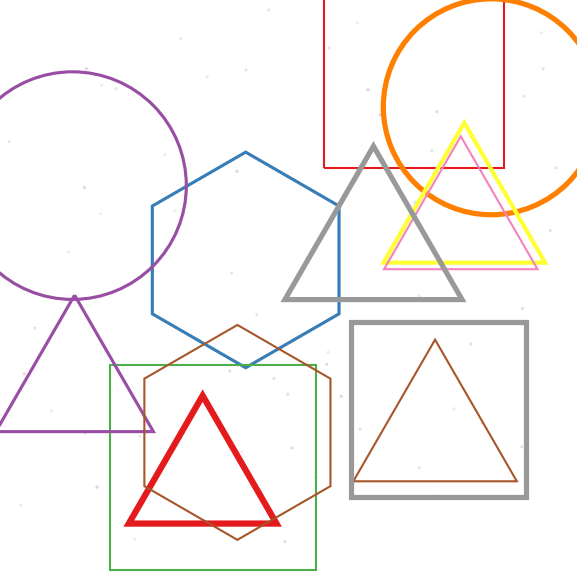[{"shape": "triangle", "thickness": 3, "radius": 0.74, "center": [0.351, 0.166]}, {"shape": "square", "thickness": 1, "radius": 0.78, "center": [0.717, 0.864]}, {"shape": "hexagon", "thickness": 1.5, "radius": 0.93, "center": [0.425, 0.549]}, {"shape": "square", "thickness": 1, "radius": 0.89, "center": [0.369, 0.19]}, {"shape": "triangle", "thickness": 1.5, "radius": 0.79, "center": [0.129, 0.33]}, {"shape": "circle", "thickness": 1.5, "radius": 0.99, "center": [0.126, 0.678]}, {"shape": "circle", "thickness": 2.5, "radius": 0.93, "center": [0.851, 0.814]}, {"shape": "triangle", "thickness": 2, "radius": 0.81, "center": [0.804, 0.625]}, {"shape": "triangle", "thickness": 1, "radius": 0.82, "center": [0.753, 0.247]}, {"shape": "hexagon", "thickness": 1, "radius": 0.93, "center": [0.411, 0.25]}, {"shape": "triangle", "thickness": 1, "radius": 0.77, "center": [0.798, 0.61]}, {"shape": "square", "thickness": 2.5, "radius": 0.75, "center": [0.759, 0.29]}, {"shape": "triangle", "thickness": 2.5, "radius": 0.89, "center": [0.647, 0.569]}]